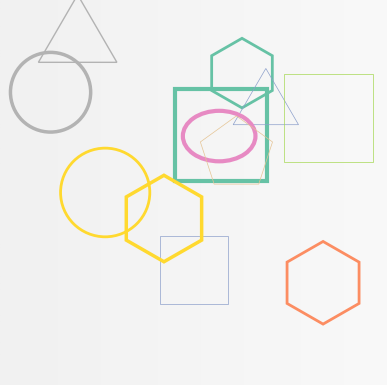[{"shape": "hexagon", "thickness": 2, "radius": 0.45, "center": [0.624, 0.81]}, {"shape": "square", "thickness": 3, "radius": 0.6, "center": [0.571, 0.65]}, {"shape": "hexagon", "thickness": 2, "radius": 0.54, "center": [0.834, 0.266]}, {"shape": "square", "thickness": 0.5, "radius": 0.44, "center": [0.501, 0.298]}, {"shape": "triangle", "thickness": 0.5, "radius": 0.49, "center": [0.686, 0.725]}, {"shape": "oval", "thickness": 3, "radius": 0.47, "center": [0.566, 0.647]}, {"shape": "square", "thickness": 0.5, "radius": 0.57, "center": [0.847, 0.693]}, {"shape": "hexagon", "thickness": 2.5, "radius": 0.56, "center": [0.423, 0.432]}, {"shape": "circle", "thickness": 2, "radius": 0.58, "center": [0.271, 0.5]}, {"shape": "pentagon", "thickness": 0.5, "radius": 0.49, "center": [0.61, 0.601]}, {"shape": "triangle", "thickness": 1, "radius": 0.58, "center": [0.2, 0.897]}, {"shape": "circle", "thickness": 2.5, "radius": 0.52, "center": [0.13, 0.76]}]